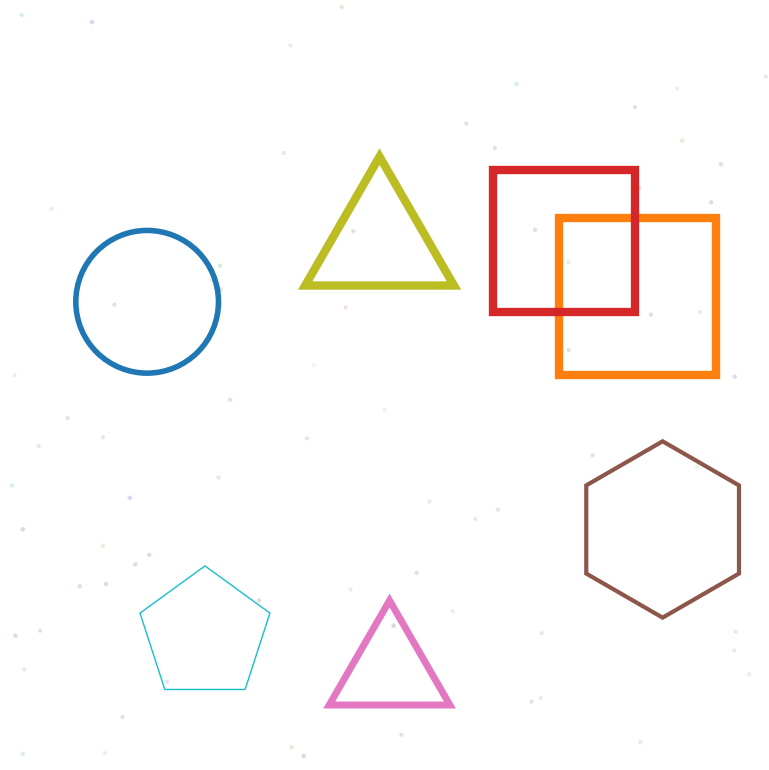[{"shape": "circle", "thickness": 2, "radius": 0.46, "center": [0.191, 0.608]}, {"shape": "square", "thickness": 3, "radius": 0.51, "center": [0.828, 0.615]}, {"shape": "square", "thickness": 3, "radius": 0.46, "center": [0.732, 0.687]}, {"shape": "hexagon", "thickness": 1.5, "radius": 0.57, "center": [0.861, 0.312]}, {"shape": "triangle", "thickness": 2.5, "radius": 0.45, "center": [0.506, 0.13]}, {"shape": "triangle", "thickness": 3, "radius": 0.56, "center": [0.493, 0.685]}, {"shape": "pentagon", "thickness": 0.5, "radius": 0.44, "center": [0.266, 0.176]}]